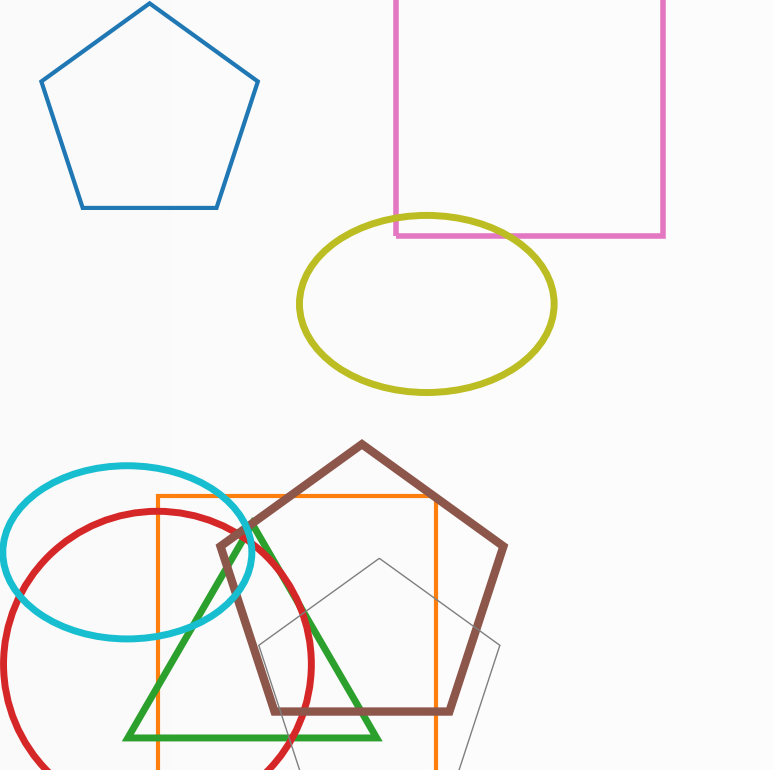[{"shape": "pentagon", "thickness": 1.5, "radius": 0.73, "center": [0.193, 0.849]}, {"shape": "square", "thickness": 1.5, "radius": 0.9, "center": [0.383, 0.176]}, {"shape": "triangle", "thickness": 2.5, "radius": 0.93, "center": [0.325, 0.134]}, {"shape": "circle", "thickness": 2.5, "radius": 0.99, "center": [0.203, 0.137]}, {"shape": "pentagon", "thickness": 3, "radius": 0.96, "center": [0.467, 0.231]}, {"shape": "square", "thickness": 2, "radius": 0.86, "center": [0.683, 0.866]}, {"shape": "pentagon", "thickness": 0.5, "radius": 0.82, "center": [0.489, 0.111]}, {"shape": "oval", "thickness": 2.5, "radius": 0.82, "center": [0.551, 0.605]}, {"shape": "oval", "thickness": 2.5, "radius": 0.8, "center": [0.164, 0.283]}]